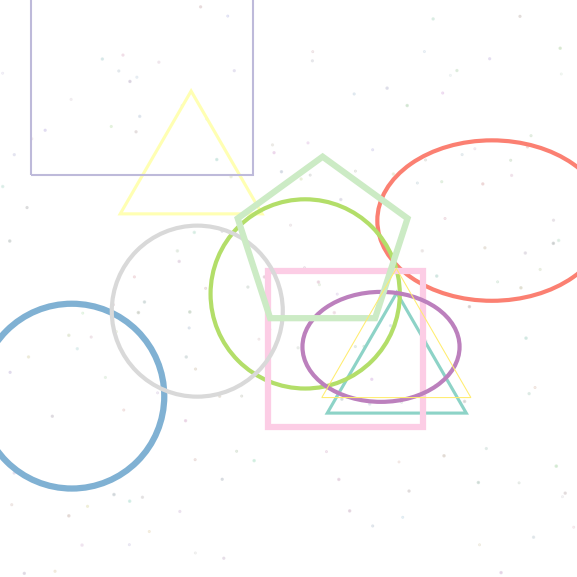[{"shape": "triangle", "thickness": 1.5, "radius": 0.69, "center": [0.687, 0.353]}, {"shape": "triangle", "thickness": 1.5, "radius": 0.71, "center": [0.331, 0.7]}, {"shape": "square", "thickness": 1, "radius": 0.96, "center": [0.246, 0.888]}, {"shape": "oval", "thickness": 2, "radius": 0.99, "center": [0.852, 0.617]}, {"shape": "circle", "thickness": 3, "radius": 0.8, "center": [0.124, 0.313]}, {"shape": "circle", "thickness": 2, "radius": 0.82, "center": [0.528, 0.49]}, {"shape": "square", "thickness": 3, "radius": 0.67, "center": [0.598, 0.394]}, {"shape": "circle", "thickness": 2, "radius": 0.74, "center": [0.342, 0.46]}, {"shape": "oval", "thickness": 2, "radius": 0.68, "center": [0.66, 0.398]}, {"shape": "pentagon", "thickness": 3, "radius": 0.77, "center": [0.559, 0.573]}, {"shape": "triangle", "thickness": 0.5, "radius": 0.75, "center": [0.686, 0.385]}]